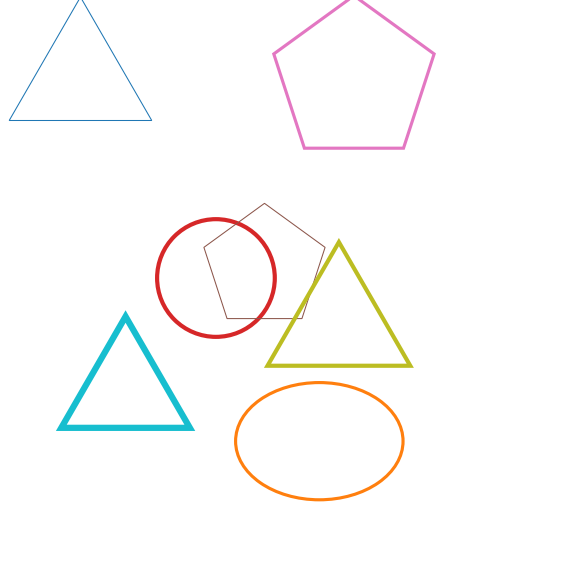[{"shape": "triangle", "thickness": 0.5, "radius": 0.71, "center": [0.139, 0.862]}, {"shape": "oval", "thickness": 1.5, "radius": 0.72, "center": [0.553, 0.235]}, {"shape": "circle", "thickness": 2, "radius": 0.51, "center": [0.374, 0.518]}, {"shape": "pentagon", "thickness": 0.5, "radius": 0.55, "center": [0.458, 0.537]}, {"shape": "pentagon", "thickness": 1.5, "radius": 0.73, "center": [0.613, 0.861]}, {"shape": "triangle", "thickness": 2, "radius": 0.71, "center": [0.587, 0.437]}, {"shape": "triangle", "thickness": 3, "radius": 0.64, "center": [0.217, 0.323]}]